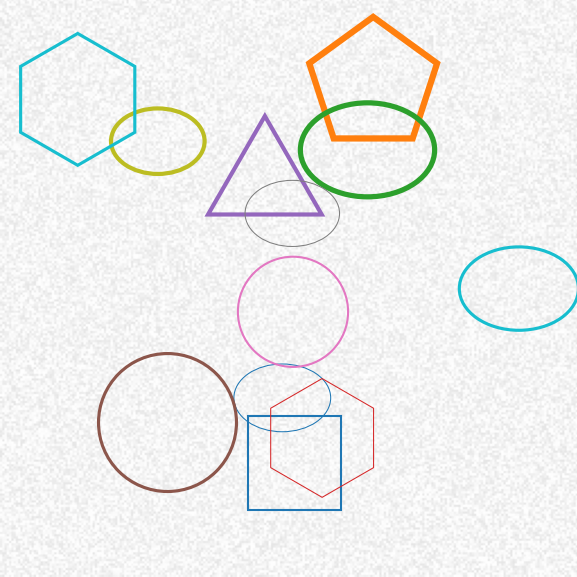[{"shape": "oval", "thickness": 0.5, "radius": 0.42, "center": [0.489, 0.31]}, {"shape": "square", "thickness": 1, "radius": 0.4, "center": [0.51, 0.198]}, {"shape": "pentagon", "thickness": 3, "radius": 0.58, "center": [0.646, 0.854]}, {"shape": "oval", "thickness": 2.5, "radius": 0.58, "center": [0.636, 0.74]}, {"shape": "hexagon", "thickness": 0.5, "radius": 0.51, "center": [0.558, 0.241]}, {"shape": "triangle", "thickness": 2, "radius": 0.57, "center": [0.459, 0.685]}, {"shape": "circle", "thickness": 1.5, "radius": 0.6, "center": [0.29, 0.267]}, {"shape": "circle", "thickness": 1, "radius": 0.48, "center": [0.507, 0.459]}, {"shape": "oval", "thickness": 0.5, "radius": 0.41, "center": [0.506, 0.63]}, {"shape": "oval", "thickness": 2, "radius": 0.41, "center": [0.273, 0.755]}, {"shape": "oval", "thickness": 1.5, "radius": 0.52, "center": [0.898, 0.499]}, {"shape": "hexagon", "thickness": 1.5, "radius": 0.57, "center": [0.135, 0.827]}]